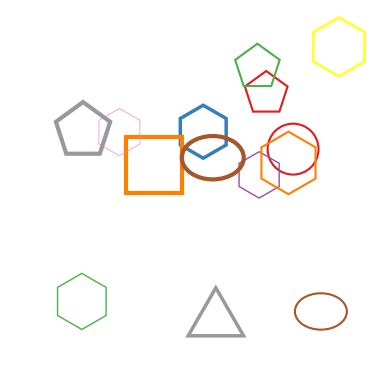[{"shape": "pentagon", "thickness": 1.5, "radius": 0.29, "center": [0.691, 0.757]}, {"shape": "circle", "thickness": 1.5, "radius": 0.33, "center": [0.761, 0.613]}, {"shape": "hexagon", "thickness": 2.5, "radius": 0.34, "center": [0.528, 0.658]}, {"shape": "pentagon", "thickness": 1.5, "radius": 0.3, "center": [0.669, 0.826]}, {"shape": "hexagon", "thickness": 1, "radius": 0.36, "center": [0.213, 0.217]}, {"shape": "hexagon", "thickness": 1, "radius": 0.3, "center": [0.673, 0.546]}, {"shape": "hexagon", "thickness": 1.5, "radius": 0.41, "center": [0.749, 0.577]}, {"shape": "square", "thickness": 3, "radius": 0.37, "center": [0.401, 0.572]}, {"shape": "hexagon", "thickness": 2, "radius": 0.38, "center": [0.88, 0.878]}, {"shape": "oval", "thickness": 3, "radius": 0.4, "center": [0.553, 0.59]}, {"shape": "oval", "thickness": 1.5, "radius": 0.34, "center": [0.833, 0.191]}, {"shape": "hexagon", "thickness": 0.5, "radius": 0.31, "center": [0.31, 0.657]}, {"shape": "pentagon", "thickness": 3, "radius": 0.37, "center": [0.216, 0.661]}, {"shape": "triangle", "thickness": 2.5, "radius": 0.42, "center": [0.561, 0.169]}]